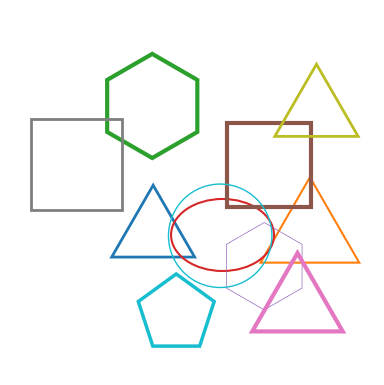[{"shape": "triangle", "thickness": 2, "radius": 0.62, "center": [0.398, 0.394]}, {"shape": "triangle", "thickness": 1.5, "radius": 0.74, "center": [0.805, 0.392]}, {"shape": "hexagon", "thickness": 3, "radius": 0.68, "center": [0.395, 0.725]}, {"shape": "oval", "thickness": 1.5, "radius": 0.67, "center": [0.578, 0.39]}, {"shape": "hexagon", "thickness": 0.5, "radius": 0.57, "center": [0.686, 0.309]}, {"shape": "square", "thickness": 3, "radius": 0.54, "center": [0.699, 0.571]}, {"shape": "triangle", "thickness": 3, "radius": 0.68, "center": [0.773, 0.207]}, {"shape": "square", "thickness": 2, "radius": 0.59, "center": [0.199, 0.573]}, {"shape": "triangle", "thickness": 2, "radius": 0.62, "center": [0.822, 0.708]}, {"shape": "pentagon", "thickness": 2.5, "radius": 0.52, "center": [0.458, 0.185]}, {"shape": "circle", "thickness": 1, "radius": 0.67, "center": [0.572, 0.388]}]